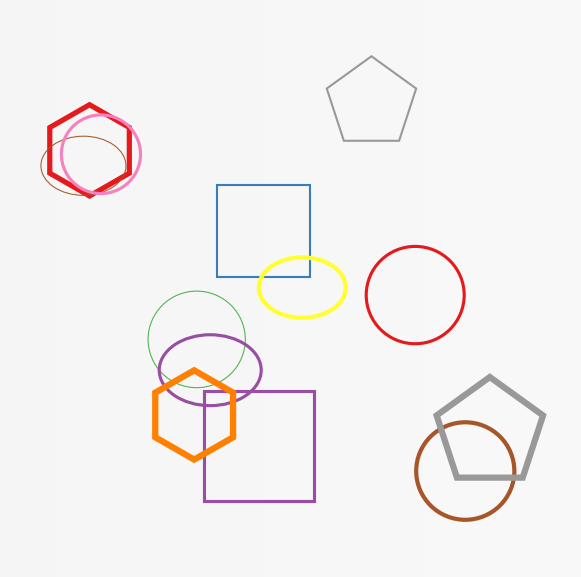[{"shape": "hexagon", "thickness": 2.5, "radius": 0.4, "center": [0.154, 0.739]}, {"shape": "circle", "thickness": 1.5, "radius": 0.42, "center": [0.714, 0.488]}, {"shape": "square", "thickness": 1, "radius": 0.4, "center": [0.453, 0.599]}, {"shape": "circle", "thickness": 0.5, "radius": 0.42, "center": [0.338, 0.411]}, {"shape": "oval", "thickness": 1.5, "radius": 0.44, "center": [0.362, 0.358]}, {"shape": "square", "thickness": 1.5, "radius": 0.48, "center": [0.446, 0.227]}, {"shape": "hexagon", "thickness": 3, "radius": 0.39, "center": [0.334, 0.281]}, {"shape": "oval", "thickness": 2, "radius": 0.37, "center": [0.52, 0.501]}, {"shape": "circle", "thickness": 2, "radius": 0.42, "center": [0.8, 0.183]}, {"shape": "oval", "thickness": 0.5, "radius": 0.37, "center": [0.144, 0.712]}, {"shape": "circle", "thickness": 1.5, "radius": 0.34, "center": [0.174, 0.732]}, {"shape": "pentagon", "thickness": 1, "radius": 0.4, "center": [0.639, 0.821]}, {"shape": "pentagon", "thickness": 3, "radius": 0.48, "center": [0.843, 0.25]}]